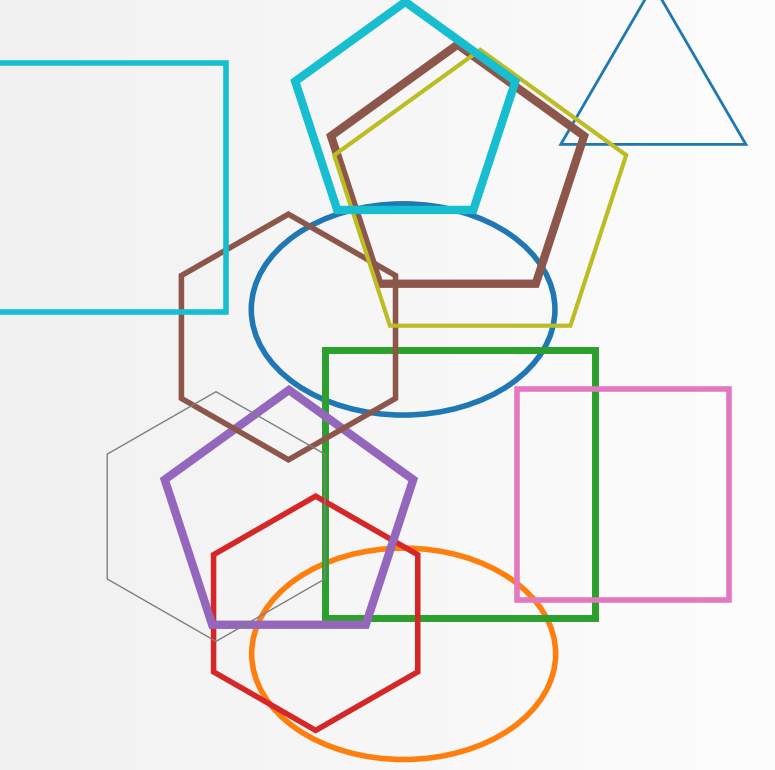[{"shape": "triangle", "thickness": 1, "radius": 0.69, "center": [0.843, 0.881]}, {"shape": "oval", "thickness": 2, "radius": 0.98, "center": [0.52, 0.598]}, {"shape": "oval", "thickness": 2, "radius": 0.98, "center": [0.521, 0.151]}, {"shape": "square", "thickness": 2.5, "radius": 0.87, "center": [0.593, 0.371]}, {"shape": "hexagon", "thickness": 2, "radius": 0.76, "center": [0.407, 0.204]}, {"shape": "pentagon", "thickness": 3, "radius": 0.84, "center": [0.373, 0.325]}, {"shape": "hexagon", "thickness": 2, "radius": 0.8, "center": [0.372, 0.562]}, {"shape": "pentagon", "thickness": 3, "radius": 0.86, "center": [0.59, 0.77]}, {"shape": "square", "thickness": 2, "radius": 0.68, "center": [0.804, 0.358]}, {"shape": "hexagon", "thickness": 0.5, "radius": 0.81, "center": [0.279, 0.329]}, {"shape": "pentagon", "thickness": 1.5, "radius": 0.99, "center": [0.62, 0.737]}, {"shape": "pentagon", "thickness": 3, "radius": 0.75, "center": [0.523, 0.848]}, {"shape": "square", "thickness": 2, "radius": 0.81, "center": [0.13, 0.756]}]